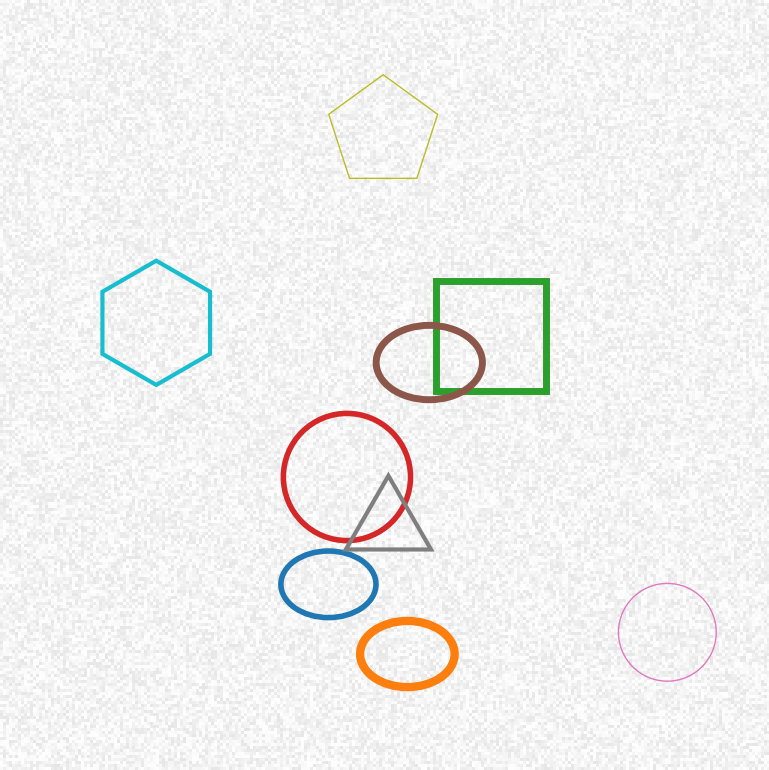[{"shape": "oval", "thickness": 2, "radius": 0.31, "center": [0.427, 0.241]}, {"shape": "oval", "thickness": 3, "radius": 0.31, "center": [0.529, 0.151]}, {"shape": "square", "thickness": 2.5, "radius": 0.36, "center": [0.637, 0.563]}, {"shape": "circle", "thickness": 2, "radius": 0.41, "center": [0.451, 0.381]}, {"shape": "oval", "thickness": 2.5, "radius": 0.35, "center": [0.558, 0.529]}, {"shape": "circle", "thickness": 0.5, "radius": 0.32, "center": [0.867, 0.179]}, {"shape": "triangle", "thickness": 1.5, "radius": 0.32, "center": [0.504, 0.318]}, {"shape": "pentagon", "thickness": 0.5, "radius": 0.37, "center": [0.498, 0.829]}, {"shape": "hexagon", "thickness": 1.5, "radius": 0.4, "center": [0.203, 0.581]}]